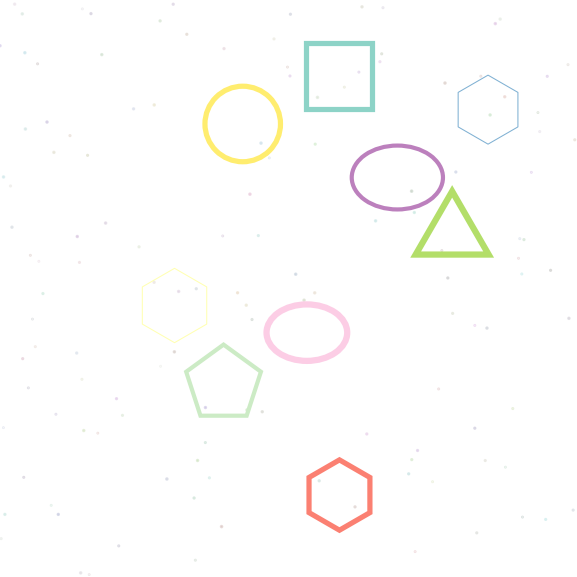[{"shape": "square", "thickness": 2.5, "radius": 0.29, "center": [0.587, 0.867]}, {"shape": "hexagon", "thickness": 0.5, "radius": 0.32, "center": [0.302, 0.47]}, {"shape": "hexagon", "thickness": 2.5, "radius": 0.3, "center": [0.588, 0.142]}, {"shape": "hexagon", "thickness": 0.5, "radius": 0.3, "center": [0.845, 0.809]}, {"shape": "triangle", "thickness": 3, "radius": 0.36, "center": [0.783, 0.595]}, {"shape": "oval", "thickness": 3, "radius": 0.35, "center": [0.531, 0.423]}, {"shape": "oval", "thickness": 2, "radius": 0.39, "center": [0.688, 0.692]}, {"shape": "pentagon", "thickness": 2, "radius": 0.34, "center": [0.387, 0.334]}, {"shape": "circle", "thickness": 2.5, "radius": 0.33, "center": [0.42, 0.784]}]